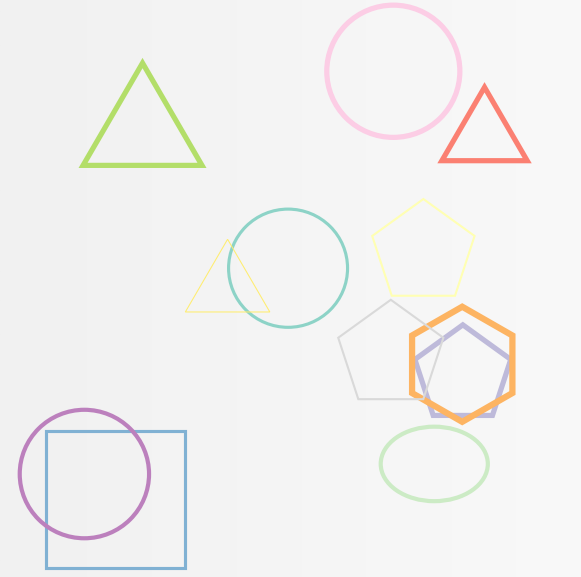[{"shape": "circle", "thickness": 1.5, "radius": 0.51, "center": [0.496, 0.535]}, {"shape": "pentagon", "thickness": 1, "radius": 0.46, "center": [0.728, 0.562]}, {"shape": "pentagon", "thickness": 2.5, "radius": 0.43, "center": [0.796, 0.35]}, {"shape": "triangle", "thickness": 2.5, "radius": 0.42, "center": [0.834, 0.763]}, {"shape": "square", "thickness": 1.5, "radius": 0.6, "center": [0.198, 0.134]}, {"shape": "hexagon", "thickness": 3, "radius": 0.5, "center": [0.795, 0.368]}, {"shape": "triangle", "thickness": 2.5, "radius": 0.59, "center": [0.245, 0.772]}, {"shape": "circle", "thickness": 2.5, "radius": 0.57, "center": [0.677, 0.876]}, {"shape": "pentagon", "thickness": 1, "radius": 0.48, "center": [0.672, 0.385]}, {"shape": "circle", "thickness": 2, "radius": 0.56, "center": [0.145, 0.178]}, {"shape": "oval", "thickness": 2, "radius": 0.46, "center": [0.747, 0.196]}, {"shape": "triangle", "thickness": 0.5, "radius": 0.42, "center": [0.392, 0.501]}]